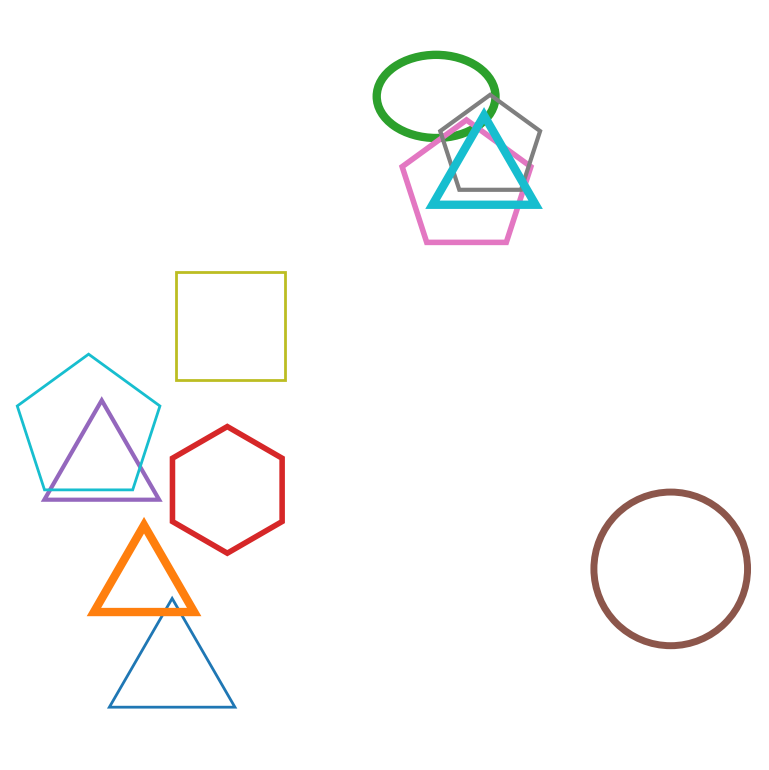[{"shape": "triangle", "thickness": 1, "radius": 0.47, "center": [0.224, 0.129]}, {"shape": "triangle", "thickness": 3, "radius": 0.38, "center": [0.187, 0.243]}, {"shape": "oval", "thickness": 3, "radius": 0.39, "center": [0.566, 0.875]}, {"shape": "hexagon", "thickness": 2, "radius": 0.41, "center": [0.295, 0.364]}, {"shape": "triangle", "thickness": 1.5, "radius": 0.43, "center": [0.132, 0.394]}, {"shape": "circle", "thickness": 2.5, "radius": 0.5, "center": [0.871, 0.261]}, {"shape": "pentagon", "thickness": 2, "radius": 0.44, "center": [0.606, 0.756]}, {"shape": "pentagon", "thickness": 1.5, "radius": 0.34, "center": [0.637, 0.809]}, {"shape": "square", "thickness": 1, "radius": 0.35, "center": [0.299, 0.577]}, {"shape": "pentagon", "thickness": 1, "radius": 0.49, "center": [0.115, 0.443]}, {"shape": "triangle", "thickness": 3, "radius": 0.39, "center": [0.629, 0.773]}]